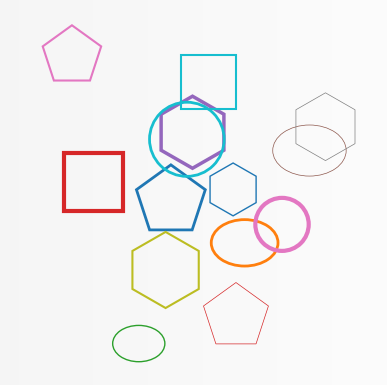[{"shape": "hexagon", "thickness": 1, "radius": 0.34, "center": [0.601, 0.508]}, {"shape": "pentagon", "thickness": 2, "radius": 0.47, "center": [0.441, 0.478]}, {"shape": "oval", "thickness": 2, "radius": 0.43, "center": [0.631, 0.369]}, {"shape": "oval", "thickness": 1, "radius": 0.34, "center": [0.358, 0.108]}, {"shape": "square", "thickness": 3, "radius": 0.38, "center": [0.24, 0.527]}, {"shape": "pentagon", "thickness": 0.5, "radius": 0.44, "center": [0.609, 0.178]}, {"shape": "hexagon", "thickness": 2.5, "radius": 0.47, "center": [0.497, 0.657]}, {"shape": "oval", "thickness": 0.5, "radius": 0.47, "center": [0.799, 0.609]}, {"shape": "circle", "thickness": 3, "radius": 0.34, "center": [0.728, 0.417]}, {"shape": "pentagon", "thickness": 1.5, "radius": 0.4, "center": [0.186, 0.855]}, {"shape": "hexagon", "thickness": 0.5, "radius": 0.44, "center": [0.84, 0.671]}, {"shape": "hexagon", "thickness": 1.5, "radius": 0.49, "center": [0.427, 0.299]}, {"shape": "circle", "thickness": 2, "radius": 0.48, "center": [0.482, 0.638]}, {"shape": "square", "thickness": 1.5, "radius": 0.35, "center": [0.538, 0.787]}]